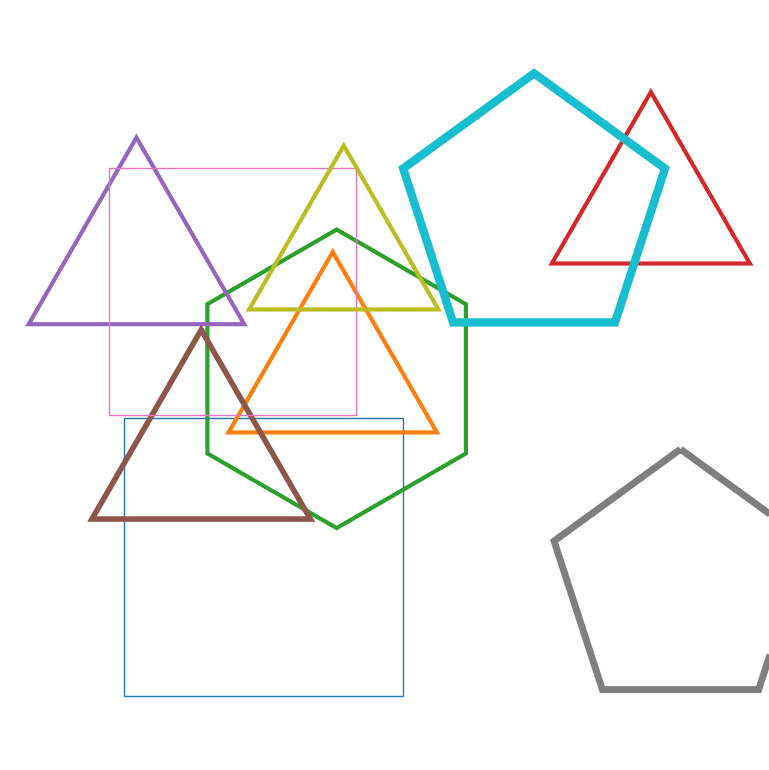[{"shape": "square", "thickness": 0.5, "radius": 0.9, "center": [0.342, 0.276]}, {"shape": "triangle", "thickness": 1.5, "radius": 0.78, "center": [0.432, 0.517]}, {"shape": "hexagon", "thickness": 1.5, "radius": 0.97, "center": [0.437, 0.508]}, {"shape": "triangle", "thickness": 1.5, "radius": 0.74, "center": [0.845, 0.732]}, {"shape": "triangle", "thickness": 1.5, "radius": 0.81, "center": [0.177, 0.66]}, {"shape": "triangle", "thickness": 2, "radius": 0.82, "center": [0.261, 0.408]}, {"shape": "square", "thickness": 0.5, "radius": 0.8, "center": [0.301, 0.621]}, {"shape": "pentagon", "thickness": 2.5, "radius": 0.86, "center": [0.884, 0.244]}, {"shape": "triangle", "thickness": 1.5, "radius": 0.71, "center": [0.446, 0.669]}, {"shape": "pentagon", "thickness": 3, "radius": 0.89, "center": [0.694, 0.726]}]